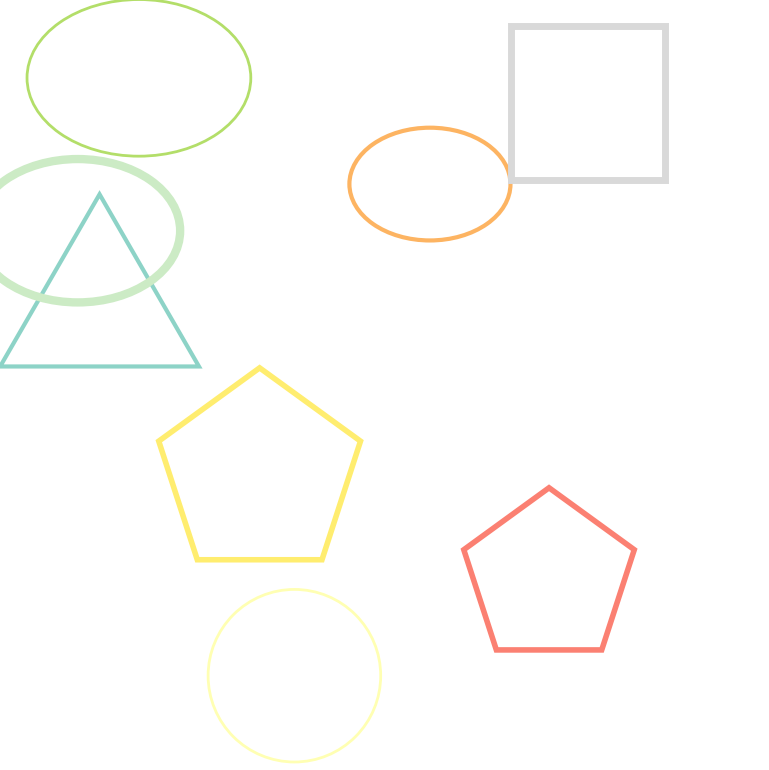[{"shape": "triangle", "thickness": 1.5, "radius": 0.75, "center": [0.129, 0.599]}, {"shape": "circle", "thickness": 1, "radius": 0.56, "center": [0.382, 0.122]}, {"shape": "pentagon", "thickness": 2, "radius": 0.58, "center": [0.713, 0.25]}, {"shape": "oval", "thickness": 1.5, "radius": 0.52, "center": [0.558, 0.761]}, {"shape": "oval", "thickness": 1, "radius": 0.73, "center": [0.18, 0.899]}, {"shape": "square", "thickness": 2.5, "radius": 0.5, "center": [0.764, 0.867]}, {"shape": "oval", "thickness": 3, "radius": 0.66, "center": [0.101, 0.7]}, {"shape": "pentagon", "thickness": 2, "radius": 0.69, "center": [0.337, 0.384]}]